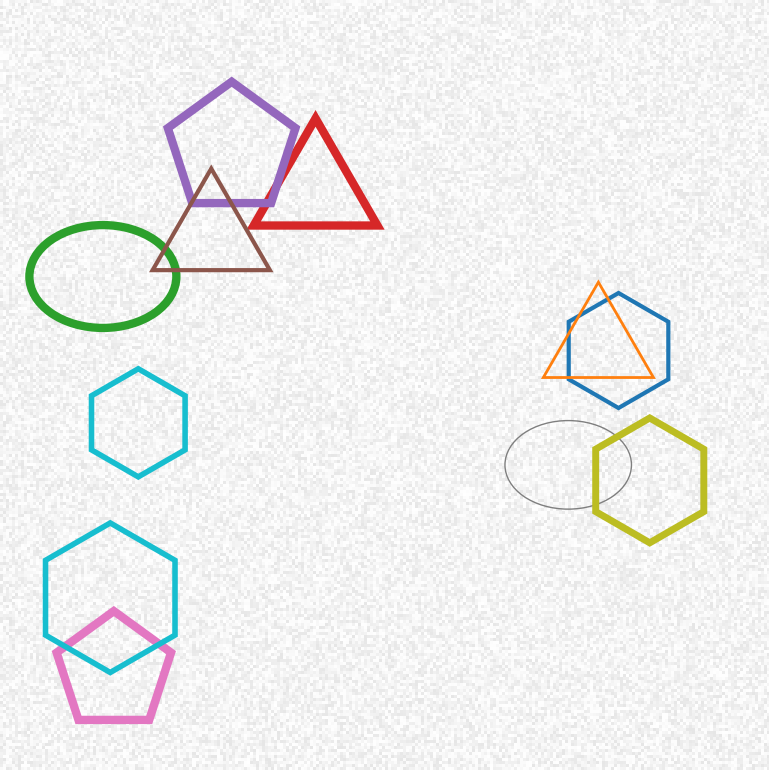[{"shape": "hexagon", "thickness": 1.5, "radius": 0.37, "center": [0.803, 0.545]}, {"shape": "triangle", "thickness": 1, "radius": 0.41, "center": [0.777, 0.551]}, {"shape": "oval", "thickness": 3, "radius": 0.48, "center": [0.134, 0.641]}, {"shape": "triangle", "thickness": 3, "radius": 0.46, "center": [0.41, 0.754]}, {"shape": "pentagon", "thickness": 3, "radius": 0.44, "center": [0.301, 0.807]}, {"shape": "triangle", "thickness": 1.5, "radius": 0.44, "center": [0.274, 0.693]}, {"shape": "pentagon", "thickness": 3, "radius": 0.39, "center": [0.148, 0.128]}, {"shape": "oval", "thickness": 0.5, "radius": 0.41, "center": [0.738, 0.396]}, {"shape": "hexagon", "thickness": 2.5, "radius": 0.41, "center": [0.844, 0.376]}, {"shape": "hexagon", "thickness": 2, "radius": 0.49, "center": [0.143, 0.224]}, {"shape": "hexagon", "thickness": 2, "radius": 0.35, "center": [0.18, 0.451]}]